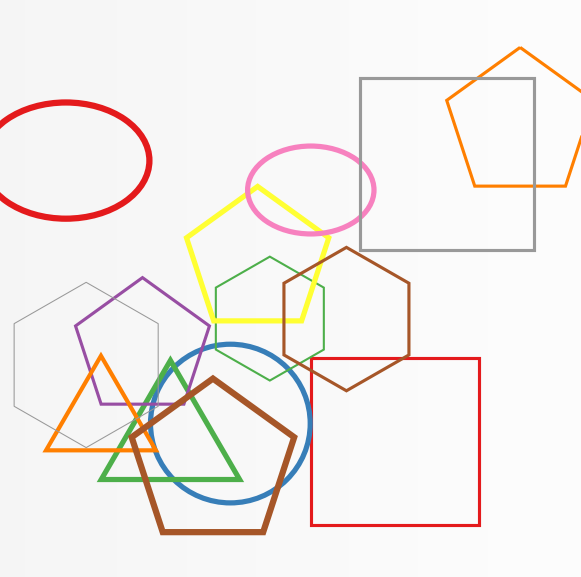[{"shape": "oval", "thickness": 3, "radius": 0.72, "center": [0.113, 0.721]}, {"shape": "square", "thickness": 1.5, "radius": 0.73, "center": [0.679, 0.234]}, {"shape": "circle", "thickness": 2.5, "radius": 0.69, "center": [0.396, 0.266]}, {"shape": "triangle", "thickness": 2.5, "radius": 0.69, "center": [0.293, 0.238]}, {"shape": "hexagon", "thickness": 1, "radius": 0.54, "center": [0.464, 0.447]}, {"shape": "pentagon", "thickness": 1.5, "radius": 0.61, "center": [0.245, 0.397]}, {"shape": "triangle", "thickness": 2, "radius": 0.55, "center": [0.174, 0.274]}, {"shape": "pentagon", "thickness": 1.5, "radius": 0.66, "center": [0.895, 0.784]}, {"shape": "pentagon", "thickness": 2.5, "radius": 0.64, "center": [0.443, 0.548]}, {"shape": "pentagon", "thickness": 3, "radius": 0.73, "center": [0.366, 0.197]}, {"shape": "hexagon", "thickness": 1.5, "radius": 0.62, "center": [0.596, 0.447]}, {"shape": "oval", "thickness": 2.5, "radius": 0.54, "center": [0.535, 0.67]}, {"shape": "hexagon", "thickness": 0.5, "radius": 0.72, "center": [0.148, 0.367]}, {"shape": "square", "thickness": 1.5, "radius": 0.75, "center": [0.769, 0.715]}]